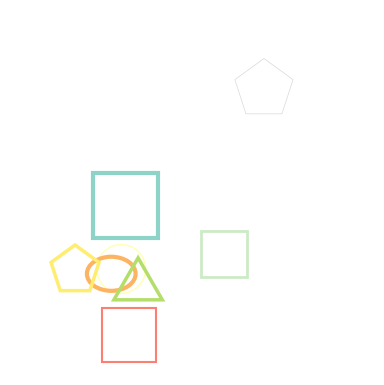[{"shape": "square", "thickness": 3, "radius": 0.42, "center": [0.325, 0.466]}, {"shape": "circle", "thickness": 1, "radius": 0.32, "center": [0.315, 0.302]}, {"shape": "square", "thickness": 1.5, "radius": 0.35, "center": [0.335, 0.129]}, {"shape": "oval", "thickness": 3, "radius": 0.32, "center": [0.289, 0.289]}, {"shape": "triangle", "thickness": 2.5, "radius": 0.36, "center": [0.359, 0.258]}, {"shape": "pentagon", "thickness": 0.5, "radius": 0.4, "center": [0.686, 0.769]}, {"shape": "square", "thickness": 2, "radius": 0.3, "center": [0.582, 0.34]}, {"shape": "pentagon", "thickness": 2.5, "radius": 0.33, "center": [0.195, 0.298]}]